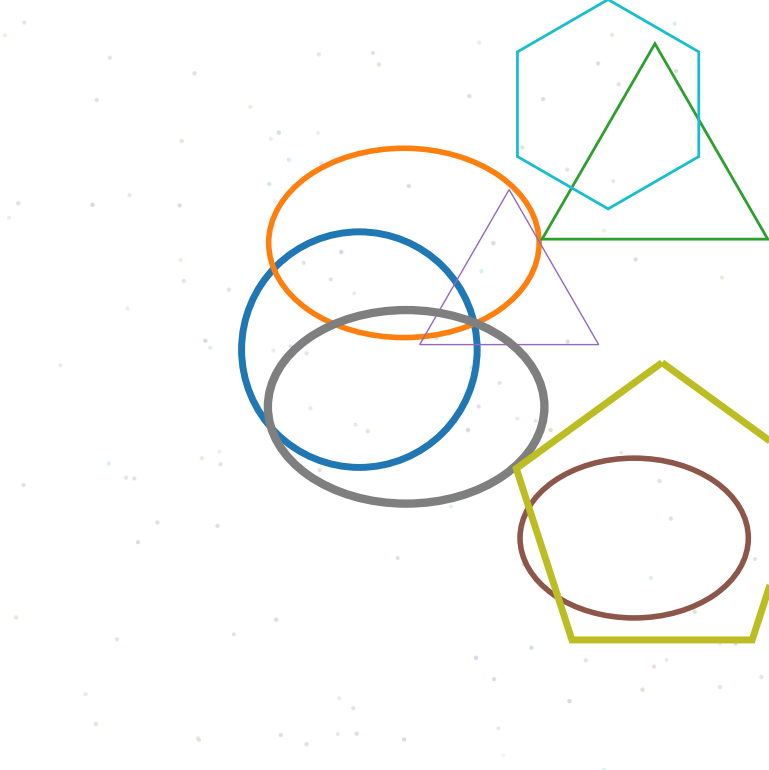[{"shape": "circle", "thickness": 2.5, "radius": 0.76, "center": [0.467, 0.546]}, {"shape": "oval", "thickness": 2, "radius": 0.88, "center": [0.525, 0.685]}, {"shape": "triangle", "thickness": 1, "radius": 0.85, "center": [0.851, 0.774]}, {"shape": "triangle", "thickness": 0.5, "radius": 0.67, "center": [0.661, 0.62]}, {"shape": "oval", "thickness": 2, "radius": 0.74, "center": [0.824, 0.301]}, {"shape": "oval", "thickness": 3, "radius": 0.9, "center": [0.527, 0.472]}, {"shape": "pentagon", "thickness": 2.5, "radius": 1.0, "center": [0.86, 0.33]}, {"shape": "hexagon", "thickness": 1, "radius": 0.68, "center": [0.79, 0.865]}]